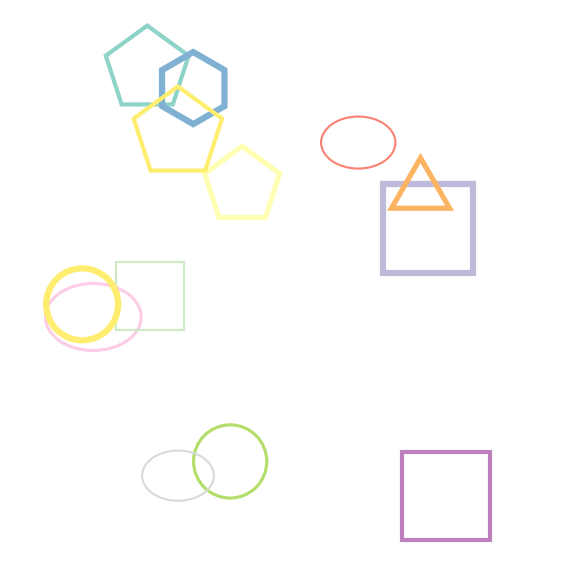[{"shape": "pentagon", "thickness": 2, "radius": 0.38, "center": [0.255, 0.879]}, {"shape": "pentagon", "thickness": 2.5, "radius": 0.34, "center": [0.419, 0.678]}, {"shape": "square", "thickness": 3, "radius": 0.39, "center": [0.741, 0.603]}, {"shape": "oval", "thickness": 1, "radius": 0.32, "center": [0.62, 0.752]}, {"shape": "hexagon", "thickness": 3, "radius": 0.31, "center": [0.335, 0.847]}, {"shape": "triangle", "thickness": 2.5, "radius": 0.29, "center": [0.728, 0.668]}, {"shape": "circle", "thickness": 1.5, "radius": 0.32, "center": [0.399, 0.2]}, {"shape": "oval", "thickness": 1.5, "radius": 0.41, "center": [0.162, 0.45]}, {"shape": "oval", "thickness": 1, "radius": 0.31, "center": [0.308, 0.175]}, {"shape": "square", "thickness": 2, "radius": 0.38, "center": [0.772, 0.141]}, {"shape": "square", "thickness": 1, "radius": 0.3, "center": [0.26, 0.486]}, {"shape": "circle", "thickness": 3, "radius": 0.31, "center": [0.142, 0.472]}, {"shape": "pentagon", "thickness": 2, "radius": 0.4, "center": [0.308, 0.769]}]